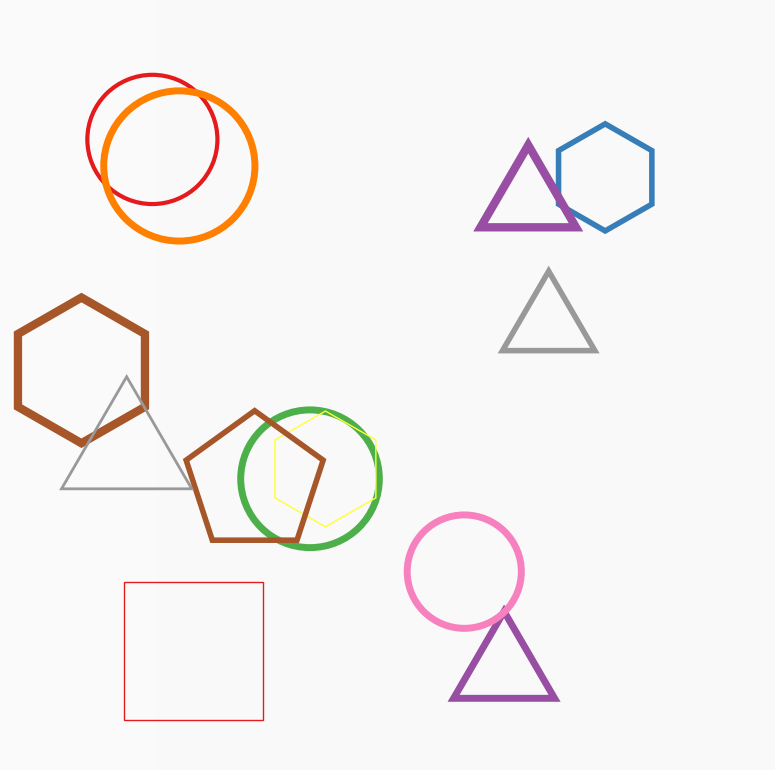[{"shape": "circle", "thickness": 1.5, "radius": 0.42, "center": [0.197, 0.819]}, {"shape": "square", "thickness": 0.5, "radius": 0.45, "center": [0.249, 0.155]}, {"shape": "hexagon", "thickness": 2, "radius": 0.35, "center": [0.781, 0.77]}, {"shape": "circle", "thickness": 2.5, "radius": 0.45, "center": [0.4, 0.378]}, {"shape": "triangle", "thickness": 2.5, "radius": 0.38, "center": [0.65, 0.131]}, {"shape": "triangle", "thickness": 3, "radius": 0.36, "center": [0.682, 0.74]}, {"shape": "circle", "thickness": 2.5, "radius": 0.49, "center": [0.231, 0.784]}, {"shape": "hexagon", "thickness": 0.5, "radius": 0.38, "center": [0.42, 0.391]}, {"shape": "pentagon", "thickness": 2, "radius": 0.46, "center": [0.329, 0.374]}, {"shape": "hexagon", "thickness": 3, "radius": 0.47, "center": [0.105, 0.519]}, {"shape": "circle", "thickness": 2.5, "radius": 0.37, "center": [0.599, 0.258]}, {"shape": "triangle", "thickness": 2, "radius": 0.34, "center": [0.708, 0.579]}, {"shape": "triangle", "thickness": 1, "radius": 0.49, "center": [0.163, 0.414]}]